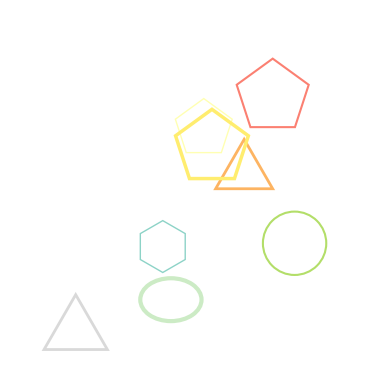[{"shape": "hexagon", "thickness": 1, "radius": 0.34, "center": [0.423, 0.36]}, {"shape": "pentagon", "thickness": 1, "radius": 0.39, "center": [0.529, 0.666]}, {"shape": "pentagon", "thickness": 1.5, "radius": 0.49, "center": [0.708, 0.749]}, {"shape": "triangle", "thickness": 2, "radius": 0.43, "center": [0.634, 0.553]}, {"shape": "circle", "thickness": 1.5, "radius": 0.41, "center": [0.765, 0.368]}, {"shape": "triangle", "thickness": 2, "radius": 0.48, "center": [0.197, 0.14]}, {"shape": "oval", "thickness": 3, "radius": 0.4, "center": [0.444, 0.222]}, {"shape": "pentagon", "thickness": 2.5, "radius": 0.5, "center": [0.551, 0.617]}]